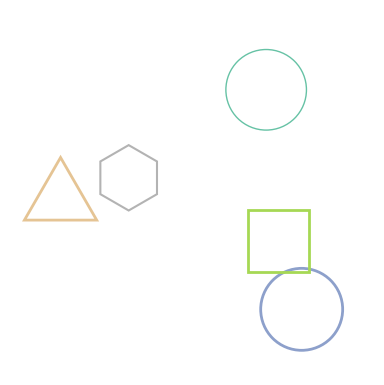[{"shape": "circle", "thickness": 1, "radius": 0.52, "center": [0.691, 0.767]}, {"shape": "circle", "thickness": 2, "radius": 0.53, "center": [0.784, 0.197]}, {"shape": "square", "thickness": 2, "radius": 0.4, "center": [0.723, 0.374]}, {"shape": "triangle", "thickness": 2, "radius": 0.54, "center": [0.157, 0.482]}, {"shape": "hexagon", "thickness": 1.5, "radius": 0.42, "center": [0.334, 0.538]}]